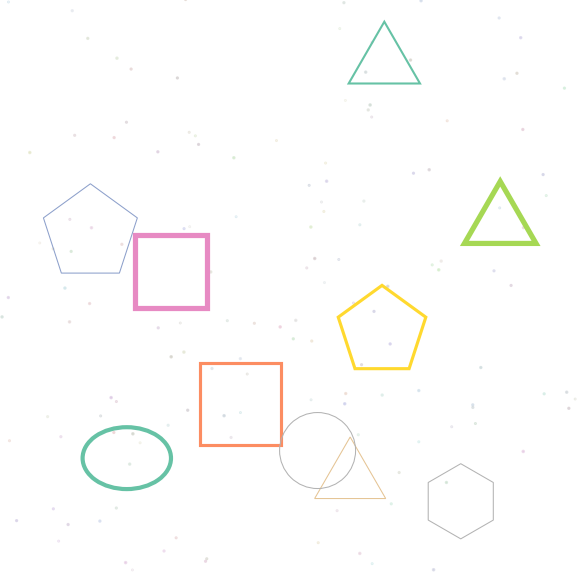[{"shape": "triangle", "thickness": 1, "radius": 0.36, "center": [0.665, 0.89]}, {"shape": "oval", "thickness": 2, "radius": 0.38, "center": [0.22, 0.206]}, {"shape": "square", "thickness": 1.5, "radius": 0.35, "center": [0.416, 0.3]}, {"shape": "pentagon", "thickness": 0.5, "radius": 0.43, "center": [0.157, 0.595]}, {"shape": "square", "thickness": 2.5, "radius": 0.31, "center": [0.296, 0.529]}, {"shape": "triangle", "thickness": 2.5, "radius": 0.36, "center": [0.866, 0.613]}, {"shape": "pentagon", "thickness": 1.5, "radius": 0.4, "center": [0.662, 0.425]}, {"shape": "triangle", "thickness": 0.5, "radius": 0.36, "center": [0.606, 0.171]}, {"shape": "circle", "thickness": 0.5, "radius": 0.33, "center": [0.55, 0.219]}, {"shape": "hexagon", "thickness": 0.5, "radius": 0.33, "center": [0.798, 0.131]}]